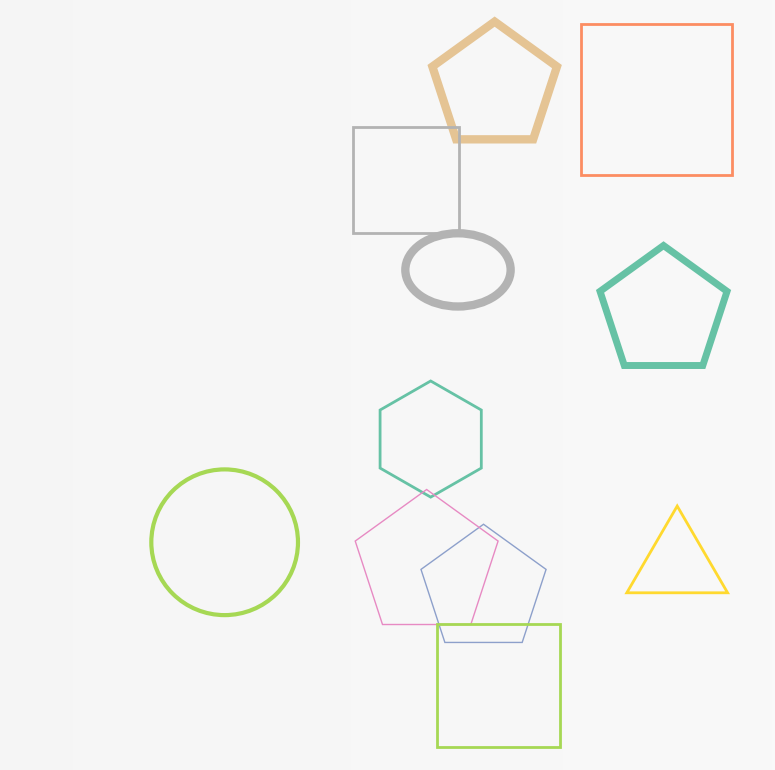[{"shape": "pentagon", "thickness": 2.5, "radius": 0.43, "center": [0.856, 0.595]}, {"shape": "hexagon", "thickness": 1, "radius": 0.38, "center": [0.556, 0.43]}, {"shape": "square", "thickness": 1, "radius": 0.49, "center": [0.847, 0.871]}, {"shape": "pentagon", "thickness": 0.5, "radius": 0.42, "center": [0.624, 0.234]}, {"shape": "pentagon", "thickness": 0.5, "radius": 0.48, "center": [0.551, 0.267]}, {"shape": "square", "thickness": 1, "radius": 0.4, "center": [0.643, 0.11]}, {"shape": "circle", "thickness": 1.5, "radius": 0.47, "center": [0.29, 0.296]}, {"shape": "triangle", "thickness": 1, "radius": 0.38, "center": [0.874, 0.268]}, {"shape": "pentagon", "thickness": 3, "radius": 0.42, "center": [0.638, 0.887]}, {"shape": "oval", "thickness": 3, "radius": 0.34, "center": [0.591, 0.649]}, {"shape": "square", "thickness": 1, "radius": 0.34, "center": [0.524, 0.766]}]